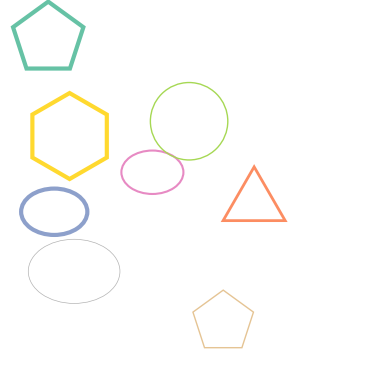[{"shape": "pentagon", "thickness": 3, "radius": 0.48, "center": [0.125, 0.9]}, {"shape": "triangle", "thickness": 2, "radius": 0.47, "center": [0.66, 0.473]}, {"shape": "oval", "thickness": 3, "radius": 0.43, "center": [0.141, 0.45]}, {"shape": "oval", "thickness": 1.5, "radius": 0.4, "center": [0.396, 0.553]}, {"shape": "circle", "thickness": 1, "radius": 0.5, "center": [0.491, 0.685]}, {"shape": "hexagon", "thickness": 3, "radius": 0.56, "center": [0.181, 0.647]}, {"shape": "pentagon", "thickness": 1, "radius": 0.41, "center": [0.58, 0.164]}, {"shape": "oval", "thickness": 0.5, "radius": 0.6, "center": [0.193, 0.295]}]